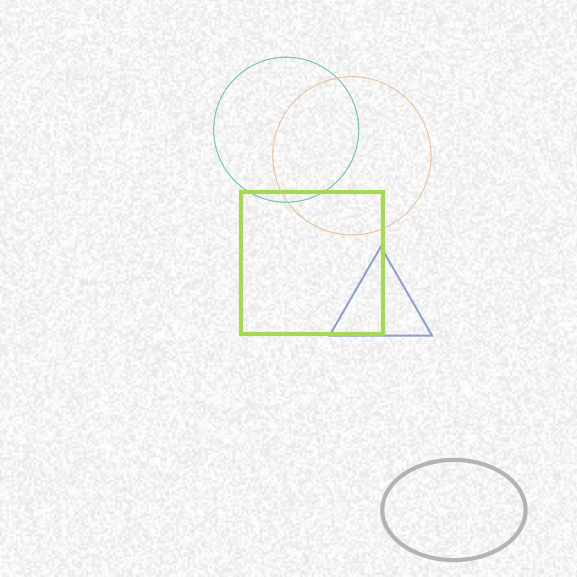[{"shape": "circle", "thickness": 0.5, "radius": 0.63, "center": [0.496, 0.774]}, {"shape": "triangle", "thickness": 1, "radius": 0.51, "center": [0.659, 0.469]}, {"shape": "square", "thickness": 2, "radius": 0.62, "center": [0.539, 0.543]}, {"shape": "circle", "thickness": 0.5, "radius": 0.69, "center": [0.609, 0.729]}, {"shape": "oval", "thickness": 2, "radius": 0.62, "center": [0.786, 0.116]}]